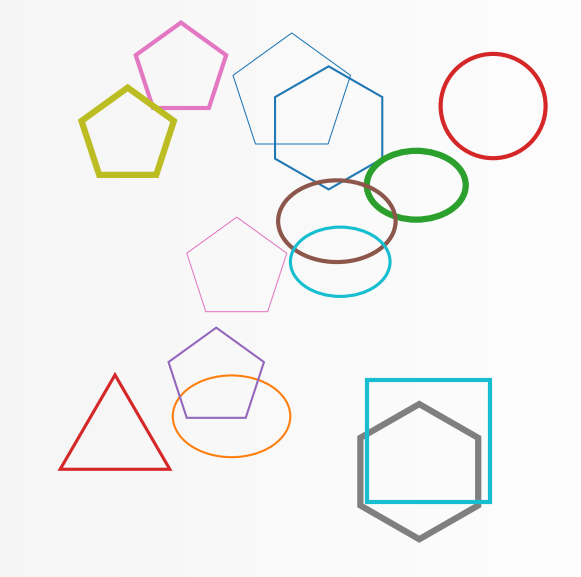[{"shape": "hexagon", "thickness": 1, "radius": 0.53, "center": [0.565, 0.778]}, {"shape": "pentagon", "thickness": 0.5, "radius": 0.53, "center": [0.502, 0.836]}, {"shape": "oval", "thickness": 1, "radius": 0.51, "center": [0.398, 0.278]}, {"shape": "oval", "thickness": 3, "radius": 0.43, "center": [0.716, 0.678]}, {"shape": "triangle", "thickness": 1.5, "radius": 0.54, "center": [0.198, 0.241]}, {"shape": "circle", "thickness": 2, "radius": 0.45, "center": [0.848, 0.816]}, {"shape": "pentagon", "thickness": 1, "radius": 0.43, "center": [0.372, 0.345]}, {"shape": "oval", "thickness": 2, "radius": 0.51, "center": [0.58, 0.616]}, {"shape": "pentagon", "thickness": 0.5, "radius": 0.45, "center": [0.407, 0.533]}, {"shape": "pentagon", "thickness": 2, "radius": 0.41, "center": [0.311, 0.878]}, {"shape": "hexagon", "thickness": 3, "radius": 0.59, "center": [0.721, 0.182]}, {"shape": "pentagon", "thickness": 3, "radius": 0.42, "center": [0.22, 0.764]}, {"shape": "square", "thickness": 2, "radius": 0.53, "center": [0.737, 0.235]}, {"shape": "oval", "thickness": 1.5, "radius": 0.43, "center": [0.585, 0.546]}]